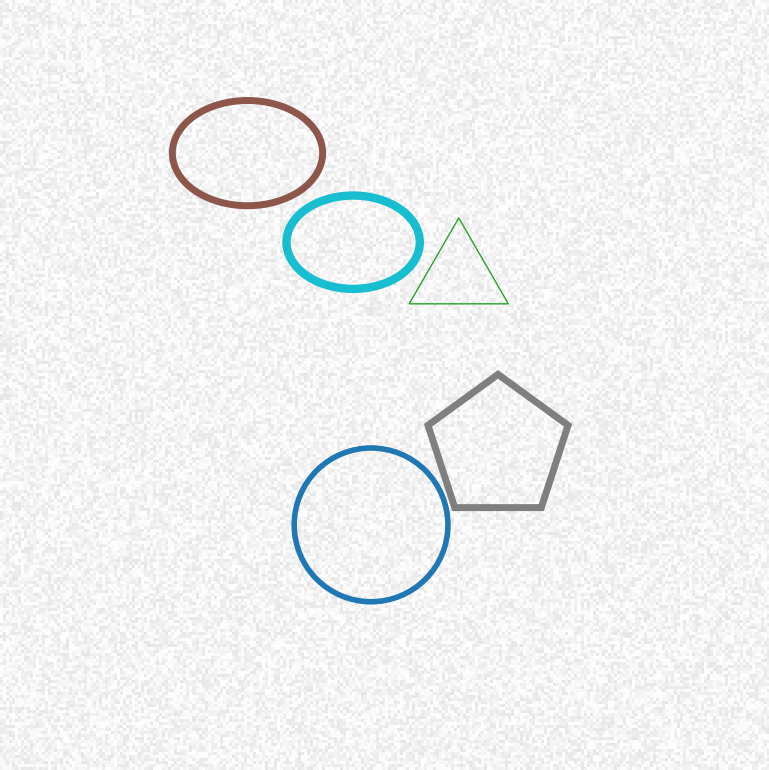[{"shape": "circle", "thickness": 2, "radius": 0.5, "center": [0.482, 0.318]}, {"shape": "triangle", "thickness": 0.5, "radius": 0.37, "center": [0.596, 0.643]}, {"shape": "oval", "thickness": 2.5, "radius": 0.49, "center": [0.321, 0.801]}, {"shape": "pentagon", "thickness": 2.5, "radius": 0.48, "center": [0.647, 0.418]}, {"shape": "oval", "thickness": 3, "radius": 0.43, "center": [0.459, 0.685]}]